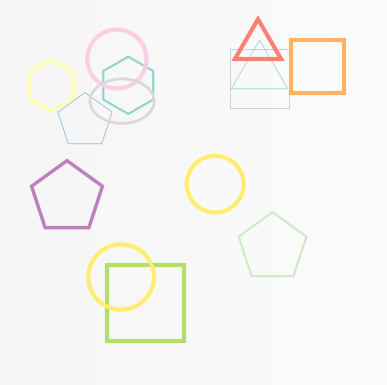[{"shape": "triangle", "thickness": 0.5, "radius": 0.42, "center": [0.67, 0.811]}, {"shape": "hexagon", "thickness": 1.5, "radius": 0.37, "center": [0.331, 0.778]}, {"shape": "hexagon", "thickness": 2.5, "radius": 0.33, "center": [0.132, 0.778]}, {"shape": "square", "thickness": 0.5, "radius": 0.38, "center": [0.67, 0.796]}, {"shape": "triangle", "thickness": 3, "radius": 0.34, "center": [0.666, 0.881]}, {"shape": "pentagon", "thickness": 0.5, "radius": 0.37, "center": [0.219, 0.686]}, {"shape": "square", "thickness": 3, "radius": 0.34, "center": [0.819, 0.826]}, {"shape": "square", "thickness": 3, "radius": 0.49, "center": [0.376, 0.213]}, {"shape": "circle", "thickness": 3, "radius": 0.38, "center": [0.302, 0.847]}, {"shape": "oval", "thickness": 2, "radius": 0.41, "center": [0.315, 0.737]}, {"shape": "pentagon", "thickness": 2.5, "radius": 0.48, "center": [0.173, 0.487]}, {"shape": "pentagon", "thickness": 1.5, "radius": 0.46, "center": [0.703, 0.357]}, {"shape": "circle", "thickness": 3, "radius": 0.42, "center": [0.313, 0.281]}, {"shape": "circle", "thickness": 3, "radius": 0.37, "center": [0.555, 0.522]}]